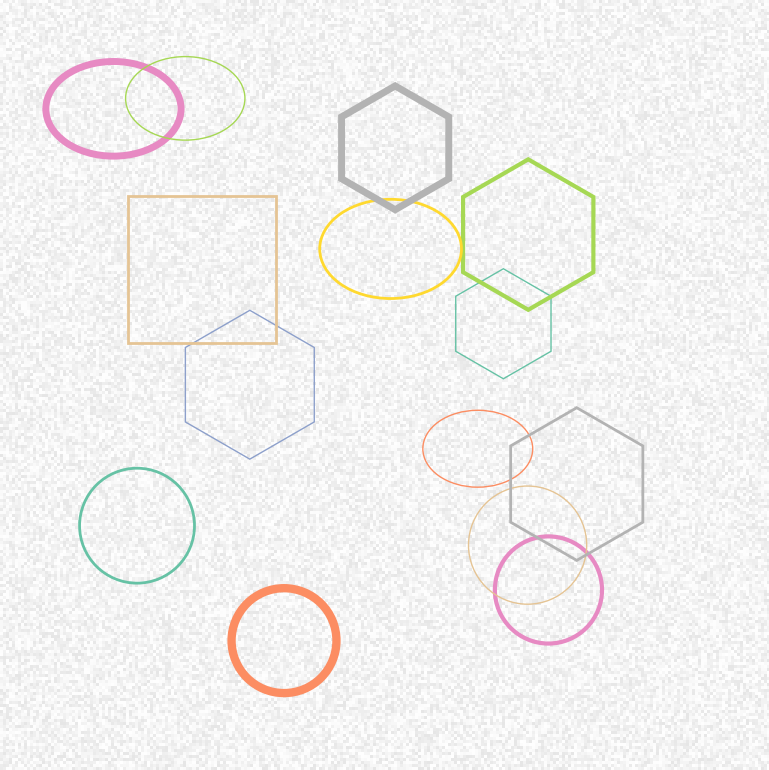[{"shape": "hexagon", "thickness": 0.5, "radius": 0.36, "center": [0.654, 0.58]}, {"shape": "circle", "thickness": 1, "radius": 0.37, "center": [0.178, 0.317]}, {"shape": "circle", "thickness": 3, "radius": 0.34, "center": [0.369, 0.168]}, {"shape": "oval", "thickness": 0.5, "radius": 0.36, "center": [0.62, 0.417]}, {"shape": "hexagon", "thickness": 0.5, "radius": 0.48, "center": [0.324, 0.5]}, {"shape": "oval", "thickness": 2.5, "radius": 0.44, "center": [0.147, 0.859]}, {"shape": "circle", "thickness": 1.5, "radius": 0.35, "center": [0.712, 0.234]}, {"shape": "hexagon", "thickness": 1.5, "radius": 0.49, "center": [0.686, 0.695]}, {"shape": "oval", "thickness": 0.5, "radius": 0.39, "center": [0.241, 0.872]}, {"shape": "oval", "thickness": 1, "radius": 0.46, "center": [0.507, 0.677]}, {"shape": "square", "thickness": 1, "radius": 0.48, "center": [0.262, 0.65]}, {"shape": "circle", "thickness": 0.5, "radius": 0.38, "center": [0.685, 0.292]}, {"shape": "hexagon", "thickness": 1, "radius": 0.5, "center": [0.749, 0.371]}, {"shape": "hexagon", "thickness": 2.5, "radius": 0.4, "center": [0.513, 0.808]}]